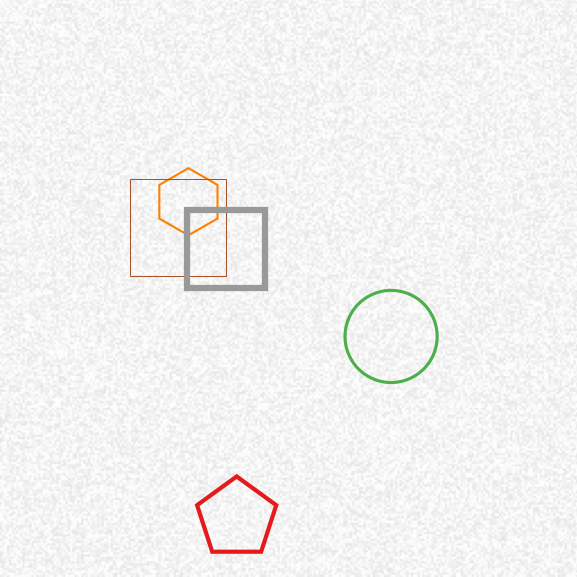[{"shape": "pentagon", "thickness": 2, "radius": 0.36, "center": [0.41, 0.102]}, {"shape": "circle", "thickness": 1.5, "radius": 0.4, "center": [0.677, 0.417]}, {"shape": "hexagon", "thickness": 1, "radius": 0.29, "center": [0.326, 0.65]}, {"shape": "square", "thickness": 0.5, "radius": 0.42, "center": [0.309, 0.605]}, {"shape": "square", "thickness": 3, "radius": 0.34, "center": [0.391, 0.568]}]